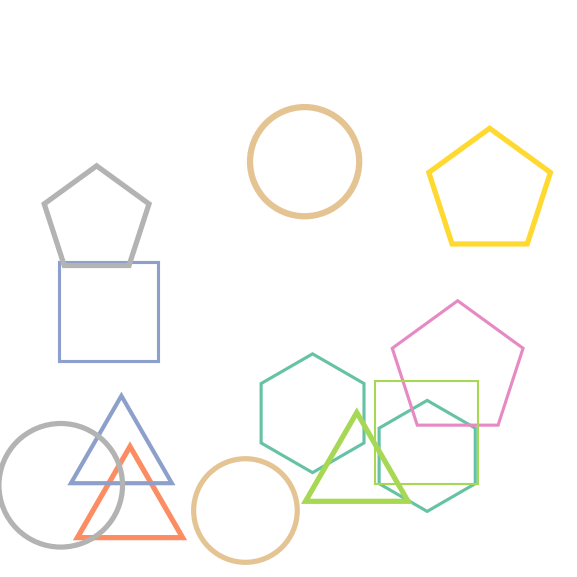[{"shape": "hexagon", "thickness": 1.5, "radius": 0.48, "center": [0.74, 0.21]}, {"shape": "hexagon", "thickness": 1.5, "radius": 0.51, "center": [0.541, 0.284]}, {"shape": "triangle", "thickness": 2.5, "radius": 0.53, "center": [0.225, 0.121]}, {"shape": "triangle", "thickness": 2, "radius": 0.5, "center": [0.21, 0.213]}, {"shape": "square", "thickness": 1.5, "radius": 0.43, "center": [0.188, 0.46]}, {"shape": "pentagon", "thickness": 1.5, "radius": 0.6, "center": [0.792, 0.359]}, {"shape": "square", "thickness": 1, "radius": 0.45, "center": [0.739, 0.25]}, {"shape": "triangle", "thickness": 2.5, "radius": 0.51, "center": [0.618, 0.182]}, {"shape": "pentagon", "thickness": 2.5, "radius": 0.55, "center": [0.848, 0.666]}, {"shape": "circle", "thickness": 2.5, "radius": 0.45, "center": [0.425, 0.115]}, {"shape": "circle", "thickness": 3, "radius": 0.47, "center": [0.527, 0.719]}, {"shape": "circle", "thickness": 2.5, "radius": 0.54, "center": [0.105, 0.159]}, {"shape": "pentagon", "thickness": 2.5, "radius": 0.48, "center": [0.167, 0.617]}]